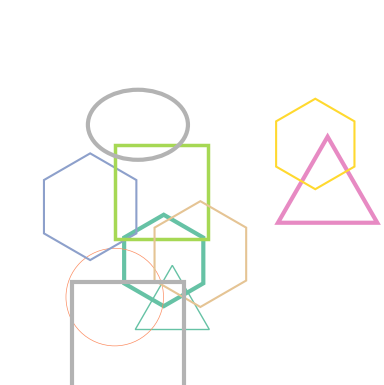[{"shape": "triangle", "thickness": 1, "radius": 0.56, "center": [0.448, 0.2]}, {"shape": "hexagon", "thickness": 3, "radius": 0.59, "center": [0.425, 0.323]}, {"shape": "circle", "thickness": 0.5, "radius": 0.63, "center": [0.298, 0.228]}, {"shape": "hexagon", "thickness": 1.5, "radius": 0.69, "center": [0.234, 0.463]}, {"shape": "triangle", "thickness": 3, "radius": 0.74, "center": [0.851, 0.496]}, {"shape": "square", "thickness": 2.5, "radius": 0.61, "center": [0.419, 0.502]}, {"shape": "hexagon", "thickness": 1.5, "radius": 0.59, "center": [0.819, 0.626]}, {"shape": "hexagon", "thickness": 1.5, "radius": 0.69, "center": [0.52, 0.34]}, {"shape": "square", "thickness": 3, "radius": 0.73, "center": [0.333, 0.122]}, {"shape": "oval", "thickness": 3, "radius": 0.65, "center": [0.358, 0.676]}]